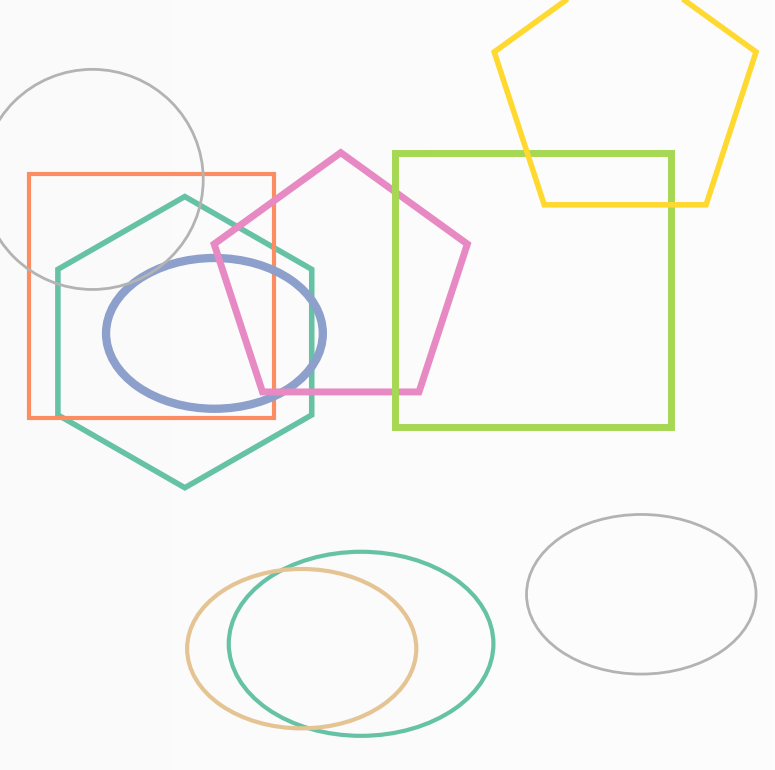[{"shape": "oval", "thickness": 1.5, "radius": 0.85, "center": [0.466, 0.164]}, {"shape": "hexagon", "thickness": 2, "radius": 0.95, "center": [0.238, 0.556]}, {"shape": "square", "thickness": 1.5, "radius": 0.79, "center": [0.195, 0.615]}, {"shape": "oval", "thickness": 3, "radius": 0.7, "center": [0.277, 0.567]}, {"shape": "pentagon", "thickness": 2.5, "radius": 0.86, "center": [0.44, 0.63]}, {"shape": "square", "thickness": 2.5, "radius": 0.89, "center": [0.687, 0.624]}, {"shape": "pentagon", "thickness": 2, "radius": 0.89, "center": [0.807, 0.878]}, {"shape": "oval", "thickness": 1.5, "radius": 0.74, "center": [0.389, 0.158]}, {"shape": "circle", "thickness": 1, "radius": 0.71, "center": [0.119, 0.767]}, {"shape": "oval", "thickness": 1, "radius": 0.74, "center": [0.827, 0.228]}]